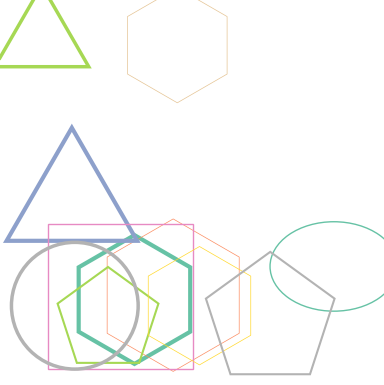[{"shape": "oval", "thickness": 1, "radius": 0.83, "center": [0.867, 0.308]}, {"shape": "hexagon", "thickness": 3, "radius": 0.84, "center": [0.349, 0.222]}, {"shape": "hexagon", "thickness": 0.5, "radius": 0.99, "center": [0.45, 0.233]}, {"shape": "triangle", "thickness": 3, "radius": 0.98, "center": [0.187, 0.472]}, {"shape": "square", "thickness": 1, "radius": 0.94, "center": [0.313, 0.229]}, {"shape": "triangle", "thickness": 2.5, "radius": 0.7, "center": [0.108, 0.897]}, {"shape": "pentagon", "thickness": 1.5, "radius": 0.69, "center": [0.281, 0.169]}, {"shape": "hexagon", "thickness": 0.5, "radius": 0.77, "center": [0.518, 0.206]}, {"shape": "hexagon", "thickness": 0.5, "radius": 0.75, "center": [0.461, 0.882]}, {"shape": "circle", "thickness": 2.5, "radius": 0.82, "center": [0.194, 0.206]}, {"shape": "pentagon", "thickness": 1.5, "radius": 0.88, "center": [0.702, 0.17]}]